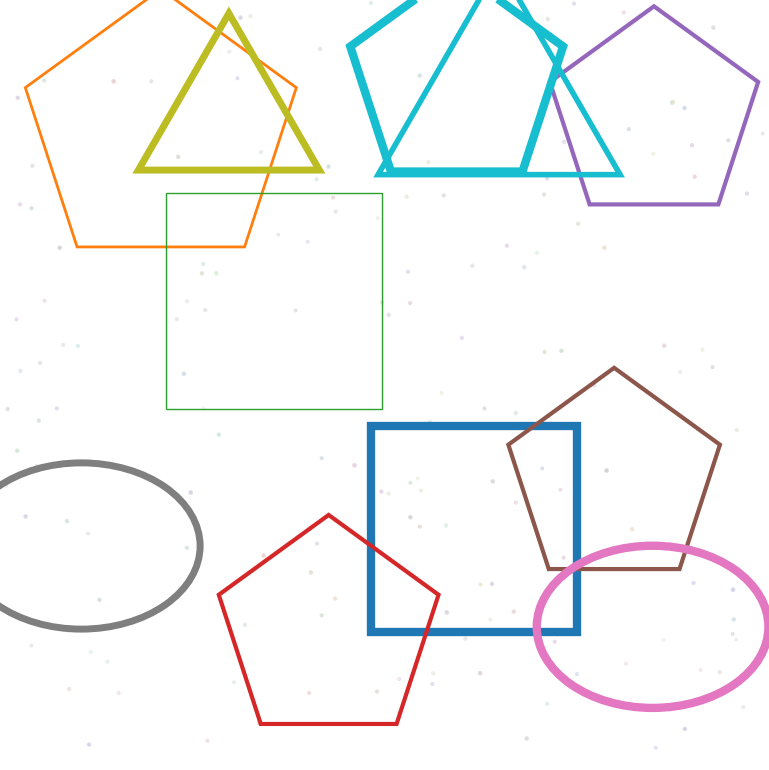[{"shape": "square", "thickness": 3, "radius": 0.67, "center": [0.616, 0.313]}, {"shape": "pentagon", "thickness": 1, "radius": 0.93, "center": [0.209, 0.829]}, {"shape": "square", "thickness": 0.5, "radius": 0.7, "center": [0.356, 0.609]}, {"shape": "pentagon", "thickness": 1.5, "radius": 0.75, "center": [0.427, 0.181]}, {"shape": "pentagon", "thickness": 1.5, "radius": 0.71, "center": [0.849, 0.85]}, {"shape": "pentagon", "thickness": 1.5, "radius": 0.72, "center": [0.798, 0.378]}, {"shape": "oval", "thickness": 3, "radius": 0.75, "center": [0.848, 0.186]}, {"shape": "oval", "thickness": 2.5, "radius": 0.77, "center": [0.106, 0.291]}, {"shape": "triangle", "thickness": 2.5, "radius": 0.68, "center": [0.297, 0.847]}, {"shape": "triangle", "thickness": 2, "radius": 0.91, "center": [0.648, 0.864]}, {"shape": "pentagon", "thickness": 3, "radius": 0.73, "center": [0.593, 0.895]}]